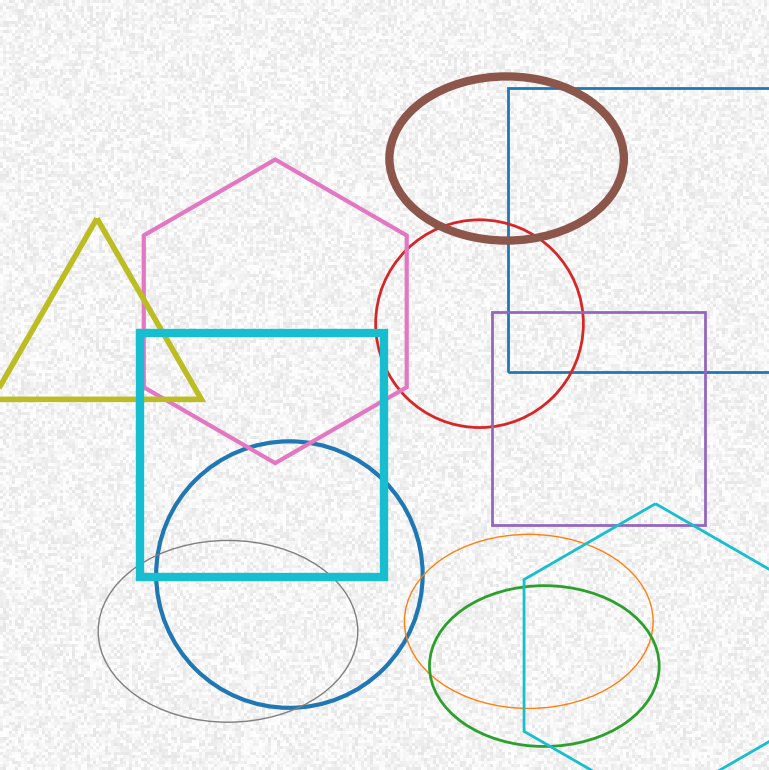[{"shape": "square", "thickness": 1, "radius": 0.92, "center": [0.845, 0.701]}, {"shape": "circle", "thickness": 1.5, "radius": 0.87, "center": [0.376, 0.254]}, {"shape": "oval", "thickness": 0.5, "radius": 0.81, "center": [0.687, 0.193]}, {"shape": "oval", "thickness": 1, "radius": 0.75, "center": [0.707, 0.135]}, {"shape": "circle", "thickness": 1, "radius": 0.67, "center": [0.623, 0.58]}, {"shape": "square", "thickness": 1, "radius": 0.69, "center": [0.777, 0.456]}, {"shape": "oval", "thickness": 3, "radius": 0.76, "center": [0.658, 0.794]}, {"shape": "hexagon", "thickness": 1.5, "radius": 0.99, "center": [0.357, 0.596]}, {"shape": "oval", "thickness": 0.5, "radius": 0.84, "center": [0.296, 0.18]}, {"shape": "triangle", "thickness": 2, "radius": 0.78, "center": [0.126, 0.56]}, {"shape": "square", "thickness": 3, "radius": 0.79, "center": [0.34, 0.409]}, {"shape": "hexagon", "thickness": 1, "radius": 0.99, "center": [0.851, 0.149]}]